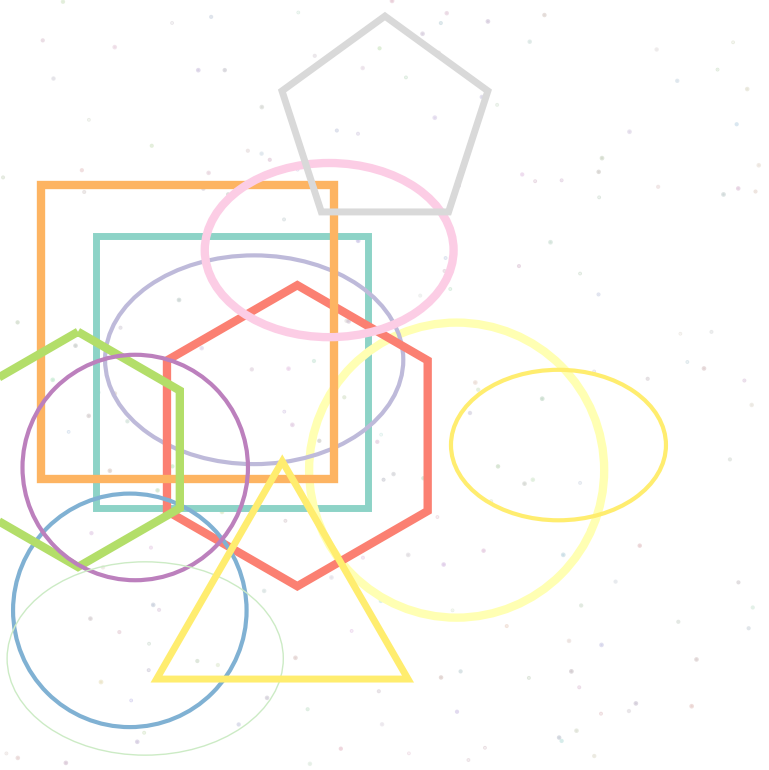[{"shape": "square", "thickness": 2.5, "radius": 0.88, "center": [0.301, 0.517]}, {"shape": "circle", "thickness": 3, "radius": 0.96, "center": [0.593, 0.389]}, {"shape": "oval", "thickness": 1.5, "radius": 0.97, "center": [0.33, 0.533]}, {"shape": "hexagon", "thickness": 3, "radius": 0.98, "center": [0.386, 0.434]}, {"shape": "circle", "thickness": 1.5, "radius": 0.76, "center": [0.169, 0.207]}, {"shape": "square", "thickness": 3, "radius": 0.95, "center": [0.243, 0.569]}, {"shape": "hexagon", "thickness": 3, "radius": 0.76, "center": [0.101, 0.416]}, {"shape": "oval", "thickness": 3, "radius": 0.81, "center": [0.428, 0.675]}, {"shape": "pentagon", "thickness": 2.5, "radius": 0.7, "center": [0.5, 0.838]}, {"shape": "circle", "thickness": 1.5, "radius": 0.73, "center": [0.176, 0.393]}, {"shape": "oval", "thickness": 0.5, "radius": 0.9, "center": [0.189, 0.145]}, {"shape": "oval", "thickness": 1.5, "radius": 0.7, "center": [0.725, 0.422]}, {"shape": "triangle", "thickness": 2.5, "radius": 0.94, "center": [0.367, 0.212]}]